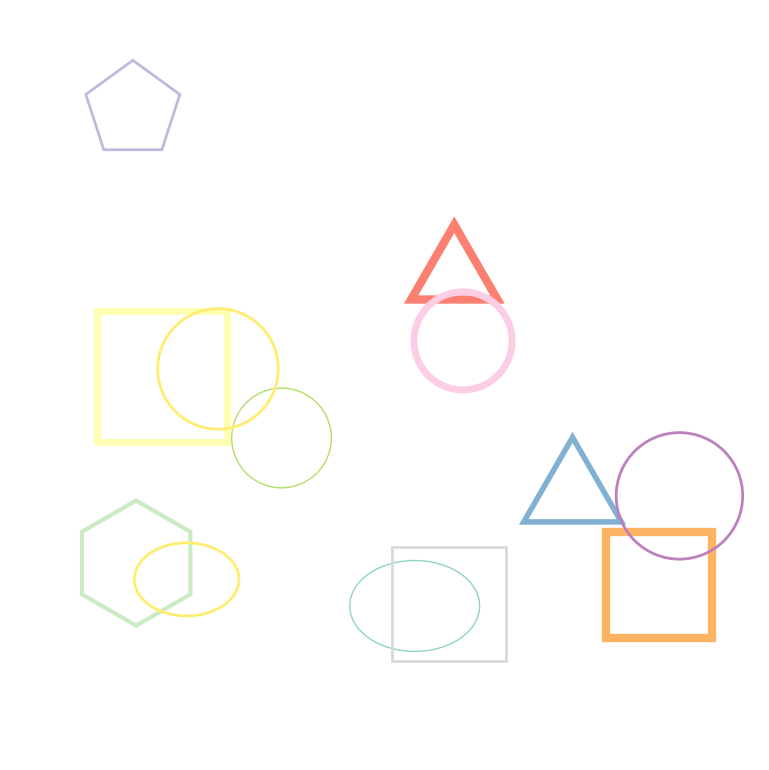[{"shape": "oval", "thickness": 0.5, "radius": 0.42, "center": [0.539, 0.213]}, {"shape": "square", "thickness": 2.5, "radius": 0.42, "center": [0.21, 0.511]}, {"shape": "pentagon", "thickness": 1, "radius": 0.32, "center": [0.173, 0.857]}, {"shape": "triangle", "thickness": 3, "radius": 0.32, "center": [0.59, 0.643]}, {"shape": "triangle", "thickness": 2, "radius": 0.37, "center": [0.744, 0.359]}, {"shape": "square", "thickness": 3, "radius": 0.34, "center": [0.856, 0.241]}, {"shape": "circle", "thickness": 0.5, "radius": 0.32, "center": [0.366, 0.431]}, {"shape": "circle", "thickness": 2.5, "radius": 0.32, "center": [0.601, 0.557]}, {"shape": "square", "thickness": 1, "radius": 0.37, "center": [0.583, 0.216]}, {"shape": "circle", "thickness": 1, "radius": 0.41, "center": [0.882, 0.356]}, {"shape": "hexagon", "thickness": 1.5, "radius": 0.41, "center": [0.177, 0.269]}, {"shape": "circle", "thickness": 1, "radius": 0.39, "center": [0.283, 0.521]}, {"shape": "oval", "thickness": 1, "radius": 0.34, "center": [0.242, 0.248]}]